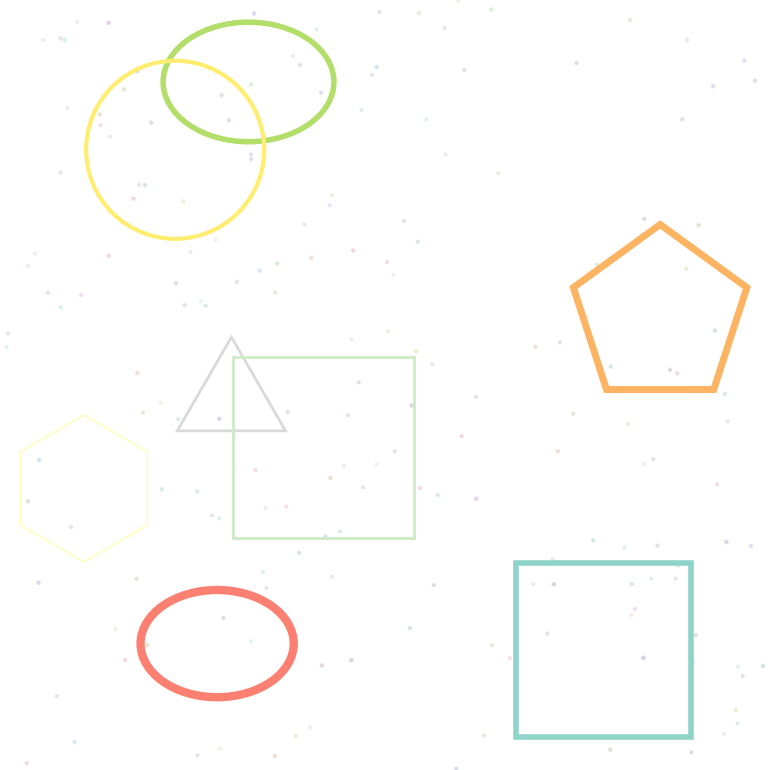[{"shape": "square", "thickness": 2, "radius": 0.57, "center": [0.783, 0.156]}, {"shape": "hexagon", "thickness": 0.5, "radius": 0.48, "center": [0.109, 0.366]}, {"shape": "oval", "thickness": 3, "radius": 0.5, "center": [0.282, 0.164]}, {"shape": "pentagon", "thickness": 2.5, "radius": 0.59, "center": [0.857, 0.59]}, {"shape": "oval", "thickness": 2, "radius": 0.55, "center": [0.323, 0.894]}, {"shape": "triangle", "thickness": 1, "radius": 0.41, "center": [0.301, 0.481]}, {"shape": "square", "thickness": 1, "radius": 0.59, "center": [0.42, 0.419]}, {"shape": "circle", "thickness": 1.5, "radius": 0.58, "center": [0.227, 0.806]}]